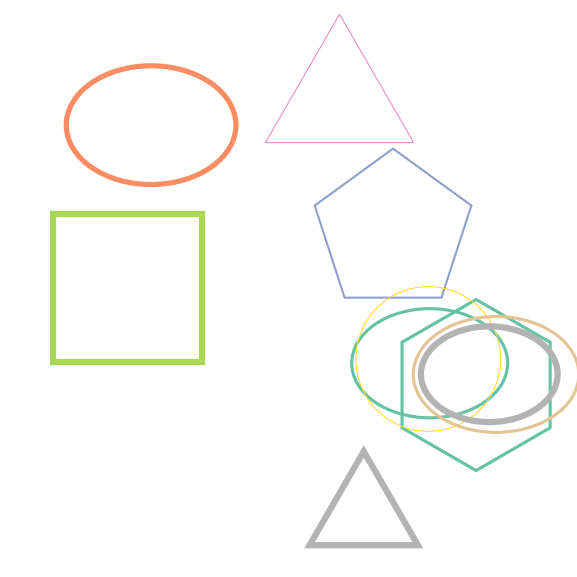[{"shape": "hexagon", "thickness": 1.5, "radius": 0.74, "center": [0.824, 0.332]}, {"shape": "oval", "thickness": 1.5, "radius": 0.68, "center": [0.744, 0.37]}, {"shape": "oval", "thickness": 2.5, "radius": 0.73, "center": [0.262, 0.782]}, {"shape": "pentagon", "thickness": 1, "radius": 0.71, "center": [0.681, 0.599]}, {"shape": "triangle", "thickness": 0.5, "radius": 0.74, "center": [0.588, 0.826]}, {"shape": "square", "thickness": 3, "radius": 0.64, "center": [0.221, 0.501]}, {"shape": "circle", "thickness": 0.5, "radius": 0.63, "center": [0.742, 0.377]}, {"shape": "oval", "thickness": 1.5, "radius": 0.72, "center": [0.859, 0.351]}, {"shape": "triangle", "thickness": 3, "radius": 0.54, "center": [0.63, 0.109]}, {"shape": "oval", "thickness": 3, "radius": 0.59, "center": [0.847, 0.351]}]